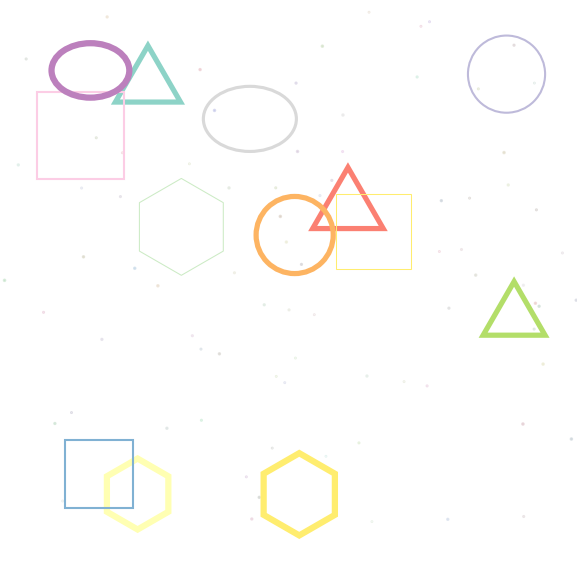[{"shape": "triangle", "thickness": 2.5, "radius": 0.33, "center": [0.256, 0.855]}, {"shape": "hexagon", "thickness": 3, "radius": 0.31, "center": [0.238, 0.144]}, {"shape": "circle", "thickness": 1, "radius": 0.33, "center": [0.877, 0.871]}, {"shape": "triangle", "thickness": 2.5, "radius": 0.35, "center": [0.603, 0.639]}, {"shape": "square", "thickness": 1, "radius": 0.29, "center": [0.172, 0.179]}, {"shape": "circle", "thickness": 2.5, "radius": 0.33, "center": [0.51, 0.592]}, {"shape": "triangle", "thickness": 2.5, "radius": 0.31, "center": [0.89, 0.45]}, {"shape": "square", "thickness": 1, "radius": 0.38, "center": [0.139, 0.764]}, {"shape": "oval", "thickness": 1.5, "radius": 0.4, "center": [0.433, 0.793]}, {"shape": "oval", "thickness": 3, "radius": 0.34, "center": [0.157, 0.877]}, {"shape": "hexagon", "thickness": 0.5, "radius": 0.42, "center": [0.314, 0.606]}, {"shape": "hexagon", "thickness": 3, "radius": 0.36, "center": [0.518, 0.143]}, {"shape": "square", "thickness": 0.5, "radius": 0.33, "center": [0.647, 0.598]}]